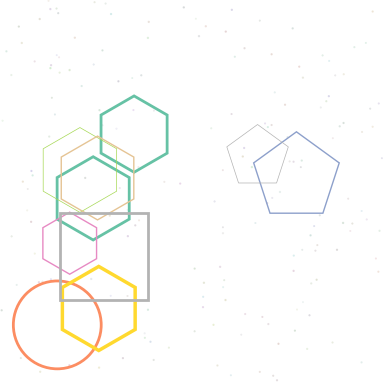[{"shape": "hexagon", "thickness": 2, "radius": 0.54, "center": [0.242, 0.485]}, {"shape": "hexagon", "thickness": 2, "radius": 0.5, "center": [0.348, 0.652]}, {"shape": "circle", "thickness": 2, "radius": 0.57, "center": [0.149, 0.156]}, {"shape": "pentagon", "thickness": 1, "radius": 0.58, "center": [0.77, 0.541]}, {"shape": "hexagon", "thickness": 1, "radius": 0.4, "center": [0.181, 0.368]}, {"shape": "hexagon", "thickness": 0.5, "radius": 0.55, "center": [0.208, 0.559]}, {"shape": "hexagon", "thickness": 2.5, "radius": 0.55, "center": [0.257, 0.199]}, {"shape": "hexagon", "thickness": 1, "radius": 0.54, "center": [0.253, 0.538]}, {"shape": "square", "thickness": 2, "radius": 0.57, "center": [0.27, 0.334]}, {"shape": "pentagon", "thickness": 0.5, "radius": 0.42, "center": [0.669, 0.593]}]